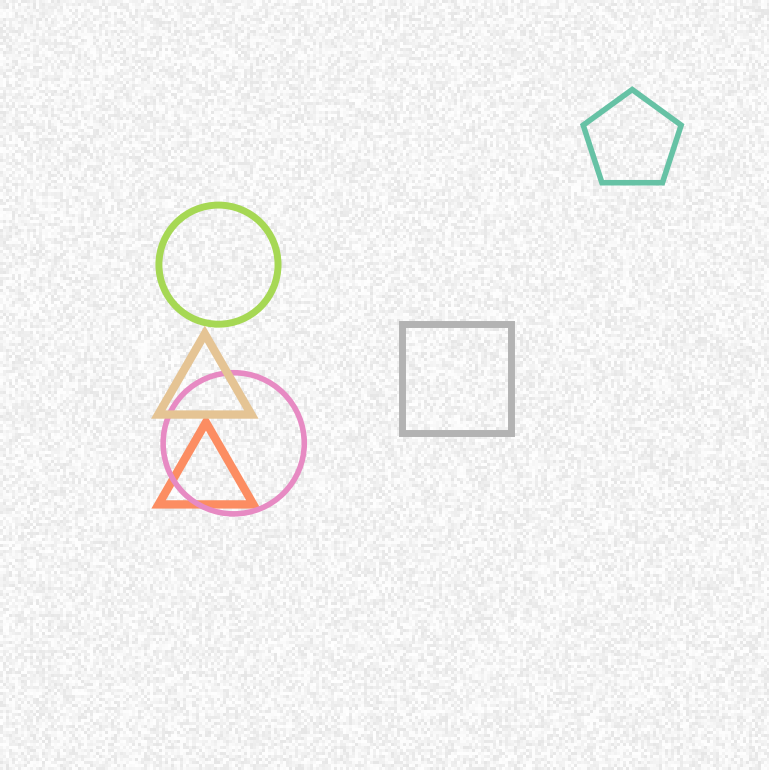[{"shape": "pentagon", "thickness": 2, "radius": 0.33, "center": [0.821, 0.817]}, {"shape": "triangle", "thickness": 3, "radius": 0.36, "center": [0.267, 0.38]}, {"shape": "circle", "thickness": 2, "radius": 0.46, "center": [0.304, 0.424]}, {"shape": "circle", "thickness": 2.5, "radius": 0.39, "center": [0.284, 0.656]}, {"shape": "triangle", "thickness": 3, "radius": 0.35, "center": [0.266, 0.497]}, {"shape": "square", "thickness": 2.5, "radius": 0.35, "center": [0.593, 0.508]}]